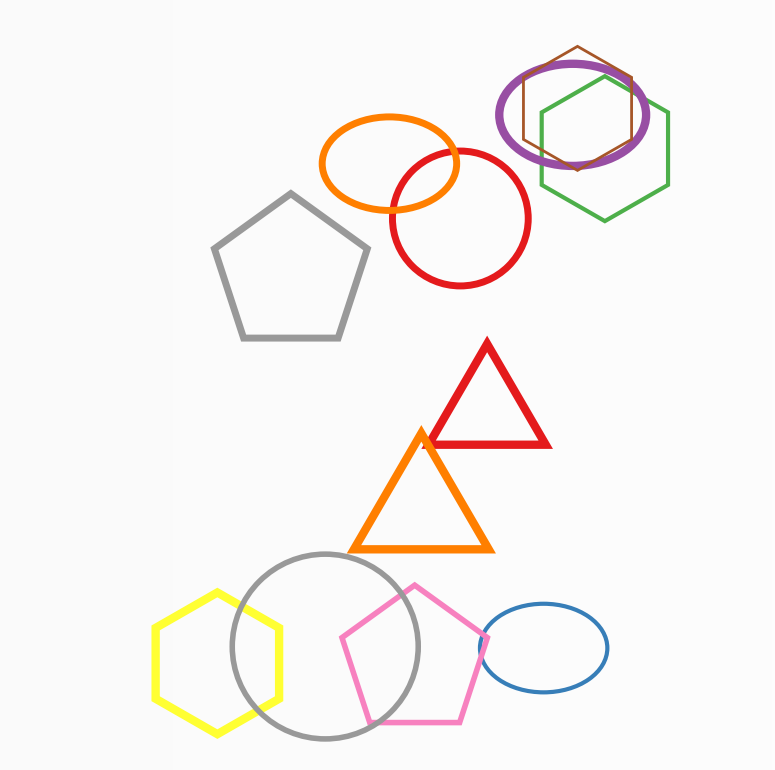[{"shape": "circle", "thickness": 2.5, "radius": 0.44, "center": [0.594, 0.716]}, {"shape": "triangle", "thickness": 3, "radius": 0.44, "center": [0.629, 0.466]}, {"shape": "oval", "thickness": 1.5, "radius": 0.41, "center": [0.701, 0.158]}, {"shape": "hexagon", "thickness": 1.5, "radius": 0.47, "center": [0.78, 0.807]}, {"shape": "oval", "thickness": 3, "radius": 0.47, "center": [0.739, 0.851]}, {"shape": "oval", "thickness": 2.5, "radius": 0.43, "center": [0.502, 0.787]}, {"shape": "triangle", "thickness": 3, "radius": 0.5, "center": [0.544, 0.337]}, {"shape": "hexagon", "thickness": 3, "radius": 0.46, "center": [0.28, 0.139]}, {"shape": "hexagon", "thickness": 1, "radius": 0.4, "center": [0.745, 0.859]}, {"shape": "pentagon", "thickness": 2, "radius": 0.49, "center": [0.535, 0.141]}, {"shape": "circle", "thickness": 2, "radius": 0.6, "center": [0.42, 0.16]}, {"shape": "pentagon", "thickness": 2.5, "radius": 0.52, "center": [0.375, 0.645]}]